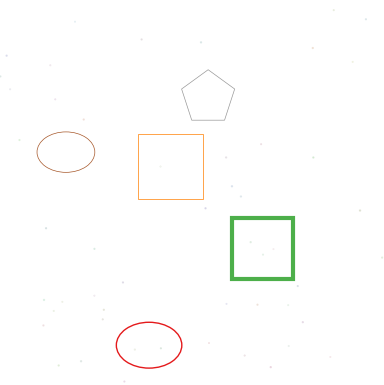[{"shape": "oval", "thickness": 1, "radius": 0.43, "center": [0.387, 0.103]}, {"shape": "square", "thickness": 3, "radius": 0.4, "center": [0.681, 0.355]}, {"shape": "square", "thickness": 0.5, "radius": 0.43, "center": [0.443, 0.568]}, {"shape": "oval", "thickness": 0.5, "radius": 0.38, "center": [0.171, 0.605]}, {"shape": "pentagon", "thickness": 0.5, "radius": 0.36, "center": [0.541, 0.746]}]